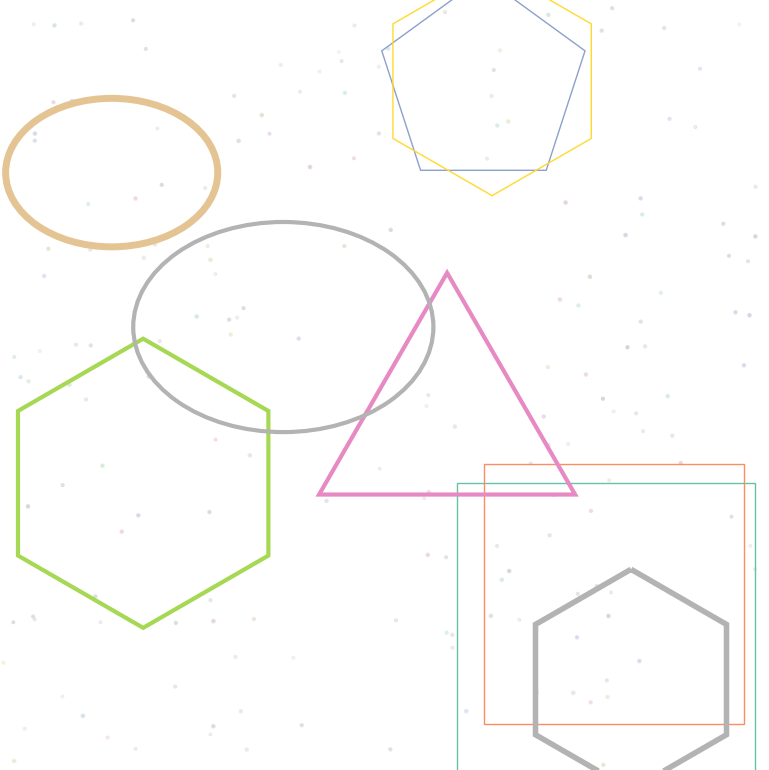[{"shape": "square", "thickness": 0.5, "radius": 0.97, "center": [0.787, 0.179]}, {"shape": "square", "thickness": 0.5, "radius": 0.84, "center": [0.798, 0.228]}, {"shape": "pentagon", "thickness": 0.5, "radius": 0.69, "center": [0.628, 0.891]}, {"shape": "triangle", "thickness": 1.5, "radius": 0.96, "center": [0.581, 0.454]}, {"shape": "hexagon", "thickness": 1.5, "radius": 0.94, "center": [0.186, 0.372]}, {"shape": "hexagon", "thickness": 0.5, "radius": 0.74, "center": [0.639, 0.895]}, {"shape": "oval", "thickness": 2.5, "radius": 0.69, "center": [0.145, 0.776]}, {"shape": "oval", "thickness": 1.5, "radius": 0.97, "center": [0.368, 0.575]}, {"shape": "hexagon", "thickness": 2, "radius": 0.72, "center": [0.819, 0.117]}]